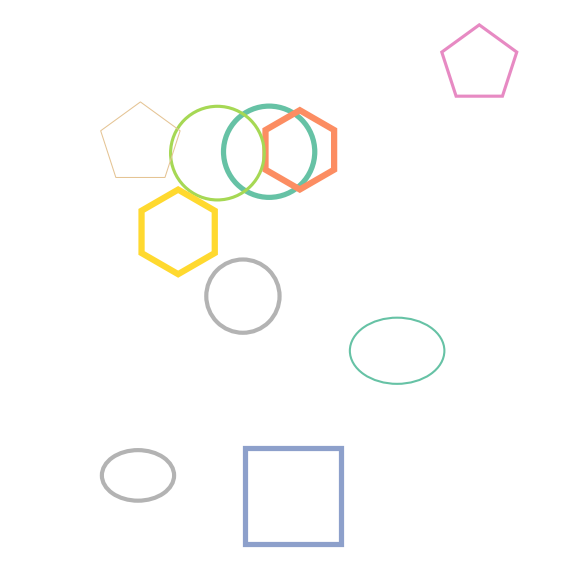[{"shape": "oval", "thickness": 1, "radius": 0.41, "center": [0.688, 0.392]}, {"shape": "circle", "thickness": 2.5, "radius": 0.4, "center": [0.466, 0.736]}, {"shape": "hexagon", "thickness": 3, "radius": 0.34, "center": [0.519, 0.74]}, {"shape": "square", "thickness": 2.5, "radius": 0.41, "center": [0.507, 0.14]}, {"shape": "pentagon", "thickness": 1.5, "radius": 0.34, "center": [0.83, 0.888]}, {"shape": "circle", "thickness": 1.5, "radius": 0.41, "center": [0.376, 0.734]}, {"shape": "hexagon", "thickness": 3, "radius": 0.37, "center": [0.308, 0.598]}, {"shape": "pentagon", "thickness": 0.5, "radius": 0.36, "center": [0.243, 0.75]}, {"shape": "oval", "thickness": 2, "radius": 0.31, "center": [0.239, 0.176]}, {"shape": "circle", "thickness": 2, "radius": 0.32, "center": [0.421, 0.486]}]